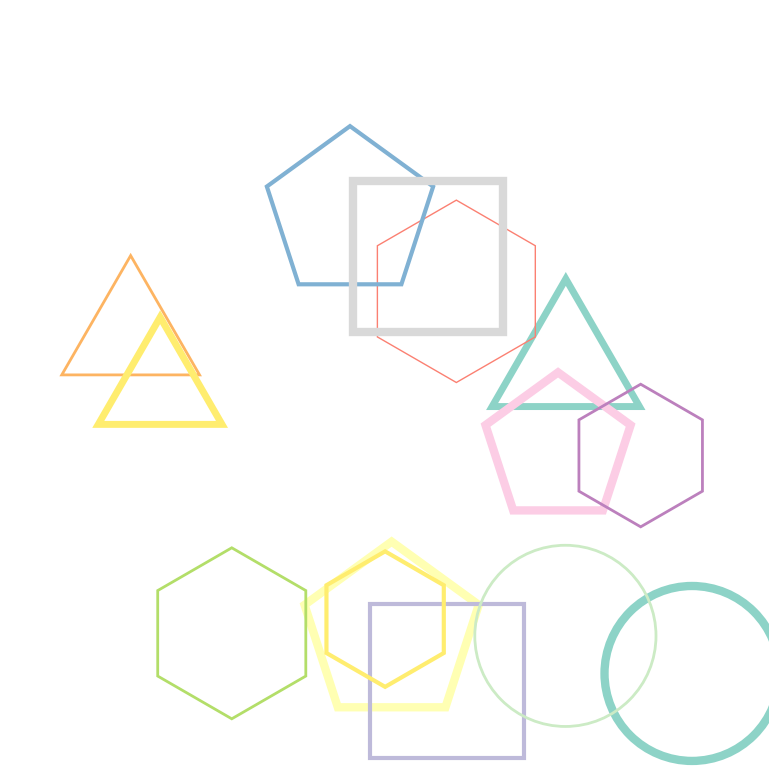[{"shape": "circle", "thickness": 3, "radius": 0.57, "center": [0.899, 0.125]}, {"shape": "triangle", "thickness": 2.5, "radius": 0.55, "center": [0.735, 0.527]}, {"shape": "pentagon", "thickness": 3, "radius": 0.59, "center": [0.509, 0.178]}, {"shape": "square", "thickness": 1.5, "radius": 0.5, "center": [0.581, 0.116]}, {"shape": "hexagon", "thickness": 0.5, "radius": 0.59, "center": [0.593, 0.622]}, {"shape": "pentagon", "thickness": 1.5, "radius": 0.57, "center": [0.455, 0.723]}, {"shape": "triangle", "thickness": 1, "radius": 0.52, "center": [0.17, 0.565]}, {"shape": "hexagon", "thickness": 1, "radius": 0.56, "center": [0.301, 0.178]}, {"shape": "pentagon", "thickness": 3, "radius": 0.5, "center": [0.725, 0.417]}, {"shape": "square", "thickness": 3, "radius": 0.49, "center": [0.556, 0.667]}, {"shape": "hexagon", "thickness": 1, "radius": 0.46, "center": [0.832, 0.408]}, {"shape": "circle", "thickness": 1, "radius": 0.59, "center": [0.734, 0.174]}, {"shape": "hexagon", "thickness": 1.5, "radius": 0.44, "center": [0.5, 0.196]}, {"shape": "triangle", "thickness": 2.5, "radius": 0.46, "center": [0.208, 0.495]}]